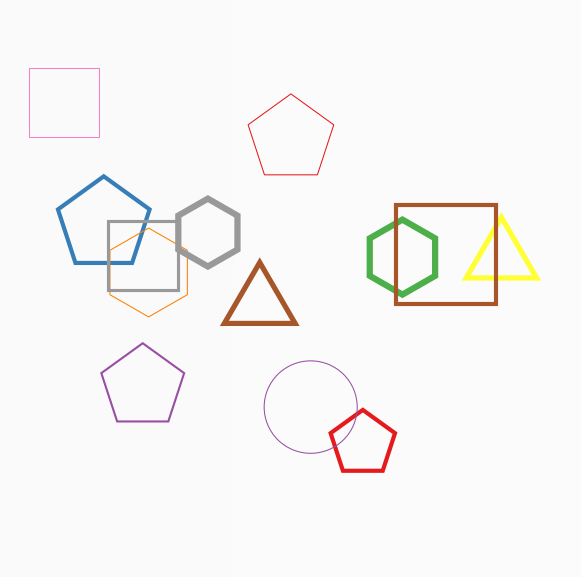[{"shape": "pentagon", "thickness": 2, "radius": 0.29, "center": [0.624, 0.231]}, {"shape": "pentagon", "thickness": 0.5, "radius": 0.39, "center": [0.501, 0.759]}, {"shape": "pentagon", "thickness": 2, "radius": 0.41, "center": [0.179, 0.611]}, {"shape": "hexagon", "thickness": 3, "radius": 0.32, "center": [0.692, 0.554]}, {"shape": "circle", "thickness": 0.5, "radius": 0.4, "center": [0.535, 0.294]}, {"shape": "pentagon", "thickness": 1, "radius": 0.37, "center": [0.246, 0.33]}, {"shape": "hexagon", "thickness": 0.5, "radius": 0.38, "center": [0.256, 0.527]}, {"shape": "triangle", "thickness": 2.5, "radius": 0.35, "center": [0.863, 0.553]}, {"shape": "triangle", "thickness": 2.5, "radius": 0.35, "center": [0.447, 0.474]}, {"shape": "square", "thickness": 2, "radius": 0.43, "center": [0.767, 0.558]}, {"shape": "square", "thickness": 0.5, "radius": 0.3, "center": [0.11, 0.822]}, {"shape": "square", "thickness": 1.5, "radius": 0.3, "center": [0.246, 0.556]}, {"shape": "hexagon", "thickness": 3, "radius": 0.29, "center": [0.358, 0.596]}]